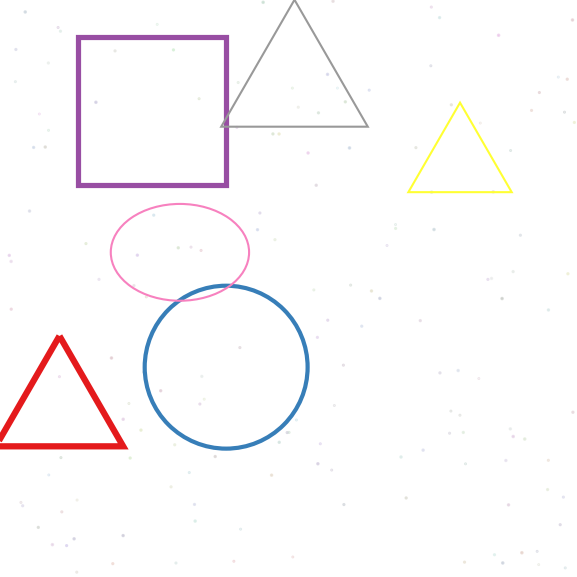[{"shape": "triangle", "thickness": 3, "radius": 0.64, "center": [0.103, 0.29]}, {"shape": "circle", "thickness": 2, "radius": 0.71, "center": [0.392, 0.363]}, {"shape": "square", "thickness": 2.5, "radius": 0.64, "center": [0.264, 0.808]}, {"shape": "triangle", "thickness": 1, "radius": 0.52, "center": [0.797, 0.718]}, {"shape": "oval", "thickness": 1, "radius": 0.6, "center": [0.312, 0.562]}, {"shape": "triangle", "thickness": 1, "radius": 0.73, "center": [0.51, 0.853]}]